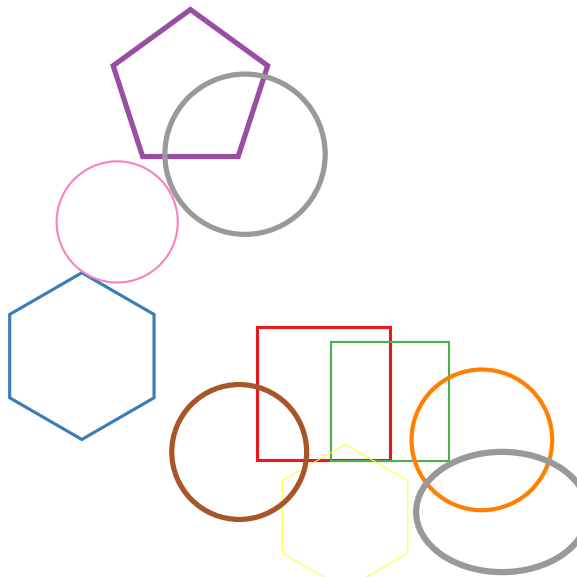[{"shape": "square", "thickness": 1.5, "radius": 0.58, "center": [0.56, 0.318]}, {"shape": "hexagon", "thickness": 1.5, "radius": 0.72, "center": [0.142, 0.382]}, {"shape": "square", "thickness": 1, "radius": 0.51, "center": [0.676, 0.304]}, {"shape": "pentagon", "thickness": 2.5, "radius": 0.7, "center": [0.33, 0.842]}, {"shape": "circle", "thickness": 2, "radius": 0.61, "center": [0.834, 0.237]}, {"shape": "hexagon", "thickness": 0.5, "radius": 0.63, "center": [0.598, 0.104]}, {"shape": "circle", "thickness": 2.5, "radius": 0.58, "center": [0.414, 0.216]}, {"shape": "circle", "thickness": 1, "radius": 0.52, "center": [0.203, 0.615]}, {"shape": "oval", "thickness": 3, "radius": 0.74, "center": [0.869, 0.113]}, {"shape": "circle", "thickness": 2.5, "radius": 0.69, "center": [0.424, 0.732]}]